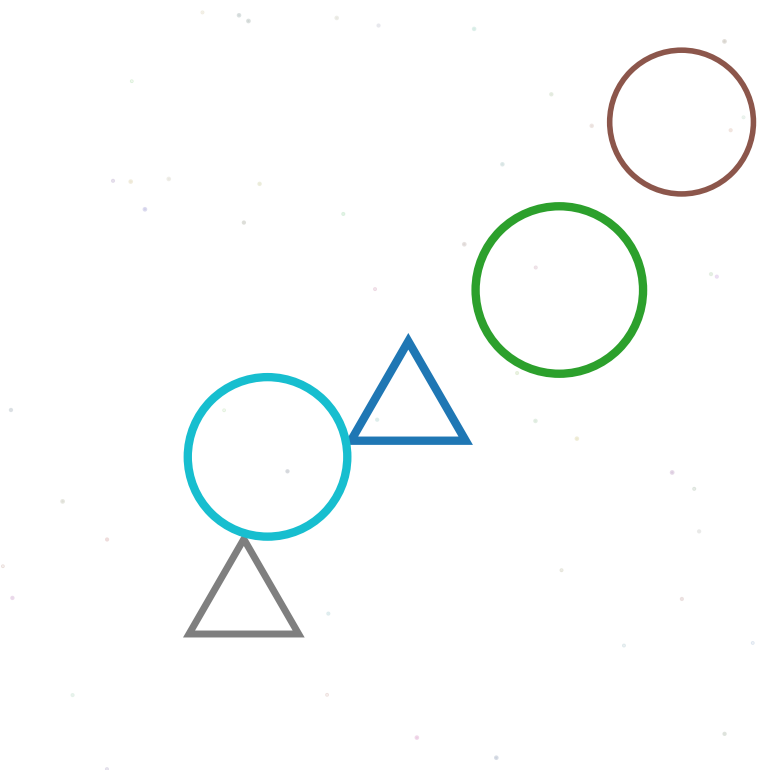[{"shape": "triangle", "thickness": 3, "radius": 0.43, "center": [0.53, 0.471]}, {"shape": "circle", "thickness": 3, "radius": 0.54, "center": [0.726, 0.623]}, {"shape": "circle", "thickness": 2, "radius": 0.47, "center": [0.885, 0.841]}, {"shape": "triangle", "thickness": 2.5, "radius": 0.41, "center": [0.317, 0.218]}, {"shape": "circle", "thickness": 3, "radius": 0.52, "center": [0.347, 0.407]}]